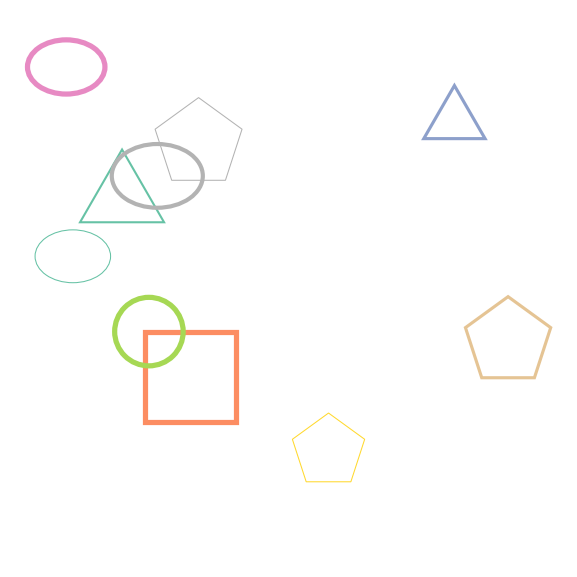[{"shape": "triangle", "thickness": 1, "radius": 0.42, "center": [0.211, 0.656]}, {"shape": "oval", "thickness": 0.5, "radius": 0.33, "center": [0.126, 0.555]}, {"shape": "square", "thickness": 2.5, "radius": 0.39, "center": [0.33, 0.346]}, {"shape": "triangle", "thickness": 1.5, "radius": 0.31, "center": [0.787, 0.79]}, {"shape": "oval", "thickness": 2.5, "radius": 0.34, "center": [0.115, 0.883]}, {"shape": "circle", "thickness": 2.5, "radius": 0.3, "center": [0.258, 0.425]}, {"shape": "pentagon", "thickness": 0.5, "radius": 0.33, "center": [0.569, 0.218]}, {"shape": "pentagon", "thickness": 1.5, "radius": 0.39, "center": [0.88, 0.408]}, {"shape": "pentagon", "thickness": 0.5, "radius": 0.4, "center": [0.344, 0.751]}, {"shape": "oval", "thickness": 2, "radius": 0.39, "center": [0.272, 0.695]}]